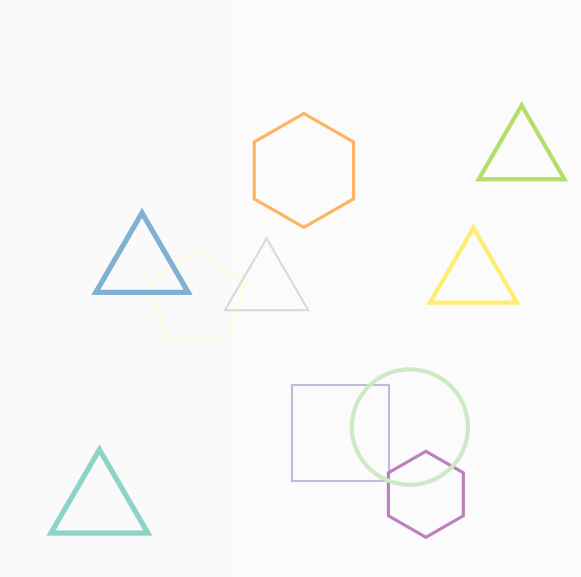[{"shape": "triangle", "thickness": 2.5, "radius": 0.48, "center": [0.171, 0.124]}, {"shape": "pentagon", "thickness": 0.5, "radius": 0.43, "center": [0.339, 0.482]}, {"shape": "square", "thickness": 1, "radius": 0.41, "center": [0.586, 0.25]}, {"shape": "triangle", "thickness": 2.5, "radius": 0.46, "center": [0.244, 0.539]}, {"shape": "hexagon", "thickness": 1.5, "radius": 0.49, "center": [0.523, 0.704]}, {"shape": "triangle", "thickness": 2, "radius": 0.43, "center": [0.897, 0.731]}, {"shape": "triangle", "thickness": 1, "radius": 0.41, "center": [0.459, 0.503]}, {"shape": "hexagon", "thickness": 1.5, "radius": 0.37, "center": [0.733, 0.143]}, {"shape": "circle", "thickness": 2, "radius": 0.5, "center": [0.705, 0.26]}, {"shape": "triangle", "thickness": 2, "radius": 0.43, "center": [0.815, 0.518]}]